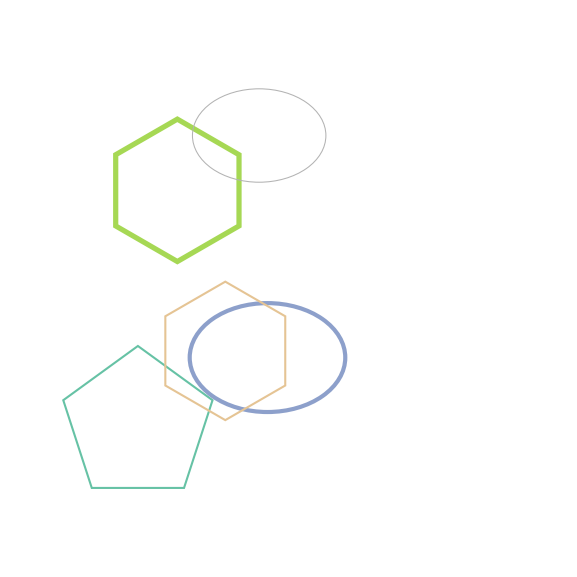[{"shape": "pentagon", "thickness": 1, "radius": 0.68, "center": [0.239, 0.264]}, {"shape": "oval", "thickness": 2, "radius": 0.67, "center": [0.463, 0.38]}, {"shape": "hexagon", "thickness": 2.5, "radius": 0.62, "center": [0.307, 0.67]}, {"shape": "hexagon", "thickness": 1, "radius": 0.6, "center": [0.39, 0.392]}, {"shape": "oval", "thickness": 0.5, "radius": 0.58, "center": [0.449, 0.764]}]